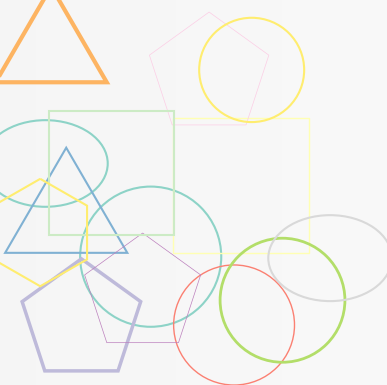[{"shape": "oval", "thickness": 1.5, "radius": 0.8, "center": [0.117, 0.575]}, {"shape": "circle", "thickness": 1.5, "radius": 0.91, "center": [0.389, 0.333]}, {"shape": "square", "thickness": 1, "radius": 0.88, "center": [0.622, 0.519]}, {"shape": "pentagon", "thickness": 2.5, "radius": 0.8, "center": [0.21, 0.167]}, {"shape": "circle", "thickness": 1, "radius": 0.78, "center": [0.604, 0.156]}, {"shape": "triangle", "thickness": 1.5, "radius": 0.91, "center": [0.171, 0.434]}, {"shape": "triangle", "thickness": 3, "radius": 0.83, "center": [0.132, 0.869]}, {"shape": "circle", "thickness": 2, "radius": 0.81, "center": [0.729, 0.22]}, {"shape": "pentagon", "thickness": 0.5, "radius": 0.81, "center": [0.54, 0.807]}, {"shape": "oval", "thickness": 1.5, "radius": 0.8, "center": [0.852, 0.33]}, {"shape": "pentagon", "thickness": 0.5, "radius": 0.79, "center": [0.368, 0.237]}, {"shape": "square", "thickness": 1.5, "radius": 0.8, "center": [0.287, 0.551]}, {"shape": "hexagon", "thickness": 1.5, "radius": 0.7, "center": [0.104, 0.396]}, {"shape": "circle", "thickness": 1.5, "radius": 0.68, "center": [0.649, 0.818]}]